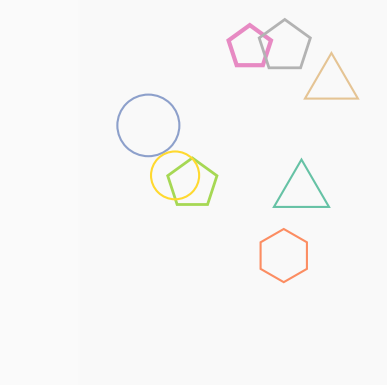[{"shape": "triangle", "thickness": 1.5, "radius": 0.41, "center": [0.778, 0.504]}, {"shape": "hexagon", "thickness": 1.5, "radius": 0.35, "center": [0.732, 0.336]}, {"shape": "circle", "thickness": 1.5, "radius": 0.4, "center": [0.383, 0.674]}, {"shape": "pentagon", "thickness": 3, "radius": 0.29, "center": [0.645, 0.877]}, {"shape": "pentagon", "thickness": 2, "radius": 0.33, "center": [0.496, 0.523]}, {"shape": "circle", "thickness": 1.5, "radius": 0.31, "center": [0.452, 0.544]}, {"shape": "triangle", "thickness": 1.5, "radius": 0.39, "center": [0.855, 0.783]}, {"shape": "pentagon", "thickness": 2, "radius": 0.35, "center": [0.735, 0.88]}]